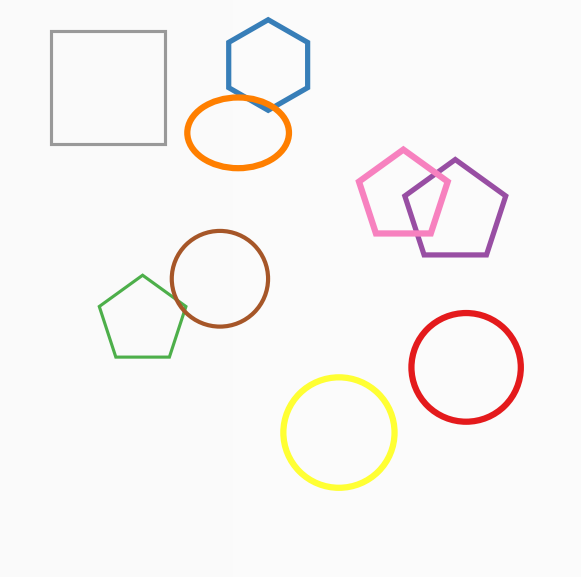[{"shape": "circle", "thickness": 3, "radius": 0.47, "center": [0.802, 0.363]}, {"shape": "hexagon", "thickness": 2.5, "radius": 0.39, "center": [0.461, 0.887]}, {"shape": "pentagon", "thickness": 1.5, "radius": 0.39, "center": [0.245, 0.444]}, {"shape": "pentagon", "thickness": 2.5, "radius": 0.46, "center": [0.783, 0.632]}, {"shape": "oval", "thickness": 3, "radius": 0.44, "center": [0.41, 0.769]}, {"shape": "circle", "thickness": 3, "radius": 0.48, "center": [0.583, 0.25]}, {"shape": "circle", "thickness": 2, "radius": 0.41, "center": [0.378, 0.516]}, {"shape": "pentagon", "thickness": 3, "radius": 0.4, "center": [0.694, 0.66]}, {"shape": "square", "thickness": 1.5, "radius": 0.49, "center": [0.186, 0.848]}]